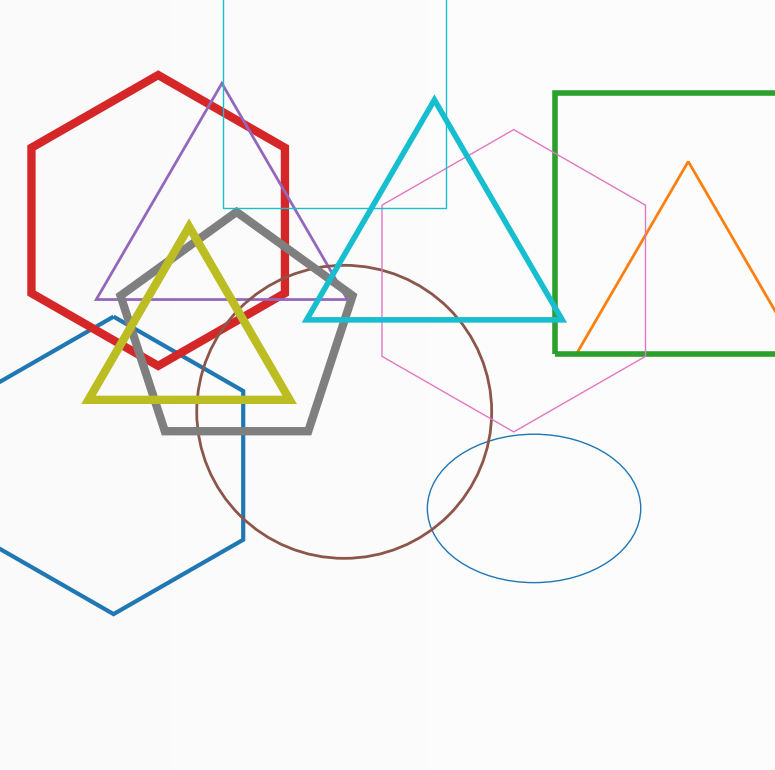[{"shape": "hexagon", "thickness": 1.5, "radius": 0.97, "center": [0.147, 0.396]}, {"shape": "oval", "thickness": 0.5, "radius": 0.69, "center": [0.689, 0.34]}, {"shape": "triangle", "thickness": 1, "radius": 0.84, "center": [0.888, 0.623]}, {"shape": "square", "thickness": 2, "radius": 0.85, "center": [0.886, 0.709]}, {"shape": "hexagon", "thickness": 3, "radius": 0.94, "center": [0.204, 0.714]}, {"shape": "triangle", "thickness": 1, "radius": 0.94, "center": [0.286, 0.705]}, {"shape": "circle", "thickness": 1, "radius": 0.95, "center": [0.444, 0.465]}, {"shape": "hexagon", "thickness": 0.5, "radius": 0.98, "center": [0.663, 0.635]}, {"shape": "pentagon", "thickness": 3, "radius": 0.79, "center": [0.305, 0.567]}, {"shape": "triangle", "thickness": 3, "radius": 0.75, "center": [0.244, 0.556]}, {"shape": "triangle", "thickness": 2, "radius": 0.95, "center": [0.561, 0.68]}, {"shape": "square", "thickness": 0.5, "radius": 0.72, "center": [0.431, 0.874]}]